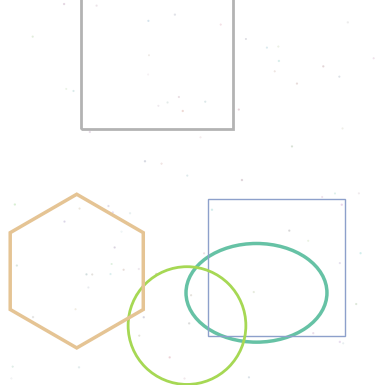[{"shape": "oval", "thickness": 2.5, "radius": 0.92, "center": [0.666, 0.239]}, {"shape": "square", "thickness": 1, "radius": 0.89, "center": [0.718, 0.306]}, {"shape": "circle", "thickness": 2, "radius": 0.76, "center": [0.486, 0.154]}, {"shape": "hexagon", "thickness": 2.5, "radius": 1.0, "center": [0.199, 0.296]}, {"shape": "square", "thickness": 2, "radius": 0.99, "center": [0.408, 0.862]}]